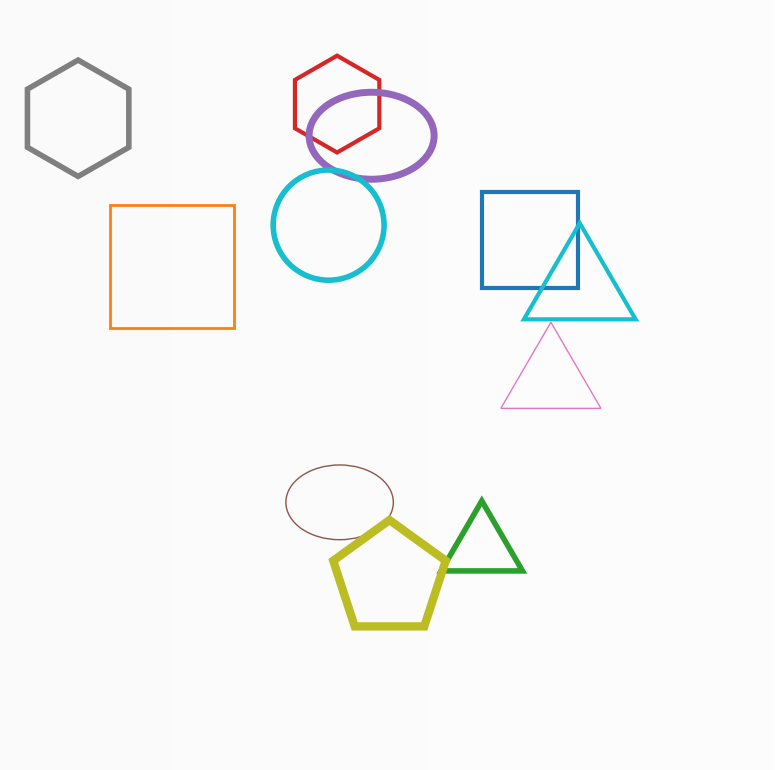[{"shape": "square", "thickness": 1.5, "radius": 0.31, "center": [0.683, 0.688]}, {"shape": "square", "thickness": 1, "radius": 0.4, "center": [0.222, 0.654]}, {"shape": "triangle", "thickness": 2, "radius": 0.3, "center": [0.622, 0.289]}, {"shape": "hexagon", "thickness": 1.5, "radius": 0.31, "center": [0.435, 0.865]}, {"shape": "oval", "thickness": 2.5, "radius": 0.4, "center": [0.479, 0.824]}, {"shape": "oval", "thickness": 0.5, "radius": 0.35, "center": [0.438, 0.348]}, {"shape": "triangle", "thickness": 0.5, "radius": 0.37, "center": [0.711, 0.507]}, {"shape": "hexagon", "thickness": 2, "radius": 0.38, "center": [0.101, 0.846]}, {"shape": "pentagon", "thickness": 3, "radius": 0.38, "center": [0.503, 0.248]}, {"shape": "triangle", "thickness": 1.5, "radius": 0.42, "center": [0.748, 0.627]}, {"shape": "circle", "thickness": 2, "radius": 0.36, "center": [0.424, 0.708]}]